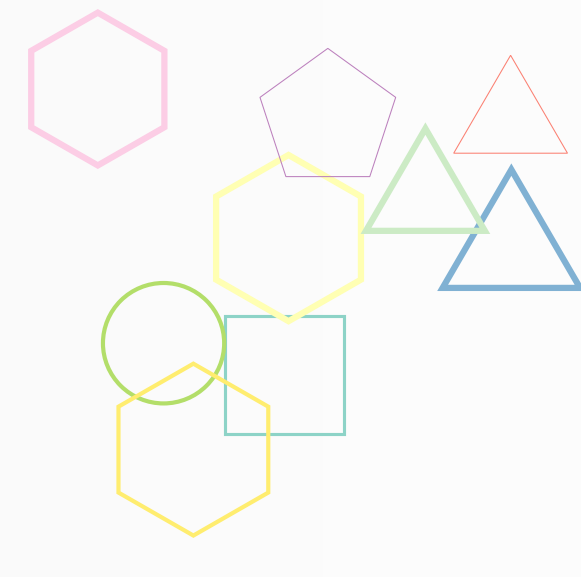[{"shape": "square", "thickness": 1.5, "radius": 0.51, "center": [0.489, 0.35]}, {"shape": "hexagon", "thickness": 3, "radius": 0.72, "center": [0.496, 0.587]}, {"shape": "triangle", "thickness": 0.5, "radius": 0.57, "center": [0.878, 0.79]}, {"shape": "triangle", "thickness": 3, "radius": 0.68, "center": [0.88, 0.569]}, {"shape": "circle", "thickness": 2, "radius": 0.52, "center": [0.281, 0.405]}, {"shape": "hexagon", "thickness": 3, "radius": 0.66, "center": [0.168, 0.845]}, {"shape": "pentagon", "thickness": 0.5, "radius": 0.61, "center": [0.564, 0.793]}, {"shape": "triangle", "thickness": 3, "radius": 0.59, "center": [0.732, 0.658]}, {"shape": "hexagon", "thickness": 2, "radius": 0.74, "center": [0.333, 0.221]}]